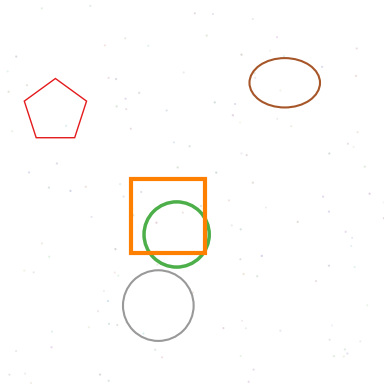[{"shape": "pentagon", "thickness": 1, "radius": 0.43, "center": [0.144, 0.711]}, {"shape": "circle", "thickness": 2.5, "radius": 0.42, "center": [0.459, 0.391]}, {"shape": "square", "thickness": 3, "radius": 0.48, "center": [0.437, 0.44]}, {"shape": "oval", "thickness": 1.5, "radius": 0.46, "center": [0.74, 0.785]}, {"shape": "circle", "thickness": 1.5, "radius": 0.46, "center": [0.411, 0.206]}]